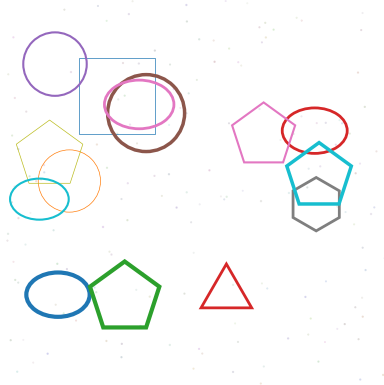[{"shape": "square", "thickness": 0.5, "radius": 0.49, "center": [0.305, 0.751]}, {"shape": "oval", "thickness": 3, "radius": 0.41, "center": [0.151, 0.235]}, {"shape": "circle", "thickness": 0.5, "radius": 0.4, "center": [0.18, 0.53]}, {"shape": "pentagon", "thickness": 3, "radius": 0.47, "center": [0.324, 0.226]}, {"shape": "oval", "thickness": 2, "radius": 0.42, "center": [0.817, 0.661]}, {"shape": "triangle", "thickness": 2, "radius": 0.38, "center": [0.588, 0.238]}, {"shape": "circle", "thickness": 1.5, "radius": 0.41, "center": [0.143, 0.834]}, {"shape": "circle", "thickness": 2.5, "radius": 0.5, "center": [0.38, 0.706]}, {"shape": "pentagon", "thickness": 1.5, "radius": 0.43, "center": [0.685, 0.648]}, {"shape": "oval", "thickness": 2, "radius": 0.45, "center": [0.361, 0.729]}, {"shape": "hexagon", "thickness": 2, "radius": 0.35, "center": [0.821, 0.47]}, {"shape": "pentagon", "thickness": 0.5, "radius": 0.45, "center": [0.129, 0.597]}, {"shape": "pentagon", "thickness": 2.5, "radius": 0.44, "center": [0.829, 0.541]}, {"shape": "oval", "thickness": 1.5, "radius": 0.38, "center": [0.102, 0.483]}]